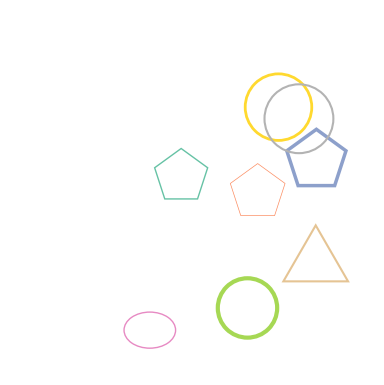[{"shape": "pentagon", "thickness": 1, "radius": 0.36, "center": [0.471, 0.542]}, {"shape": "pentagon", "thickness": 0.5, "radius": 0.37, "center": [0.669, 0.5]}, {"shape": "pentagon", "thickness": 2.5, "radius": 0.4, "center": [0.822, 0.583]}, {"shape": "oval", "thickness": 1, "radius": 0.33, "center": [0.389, 0.143]}, {"shape": "circle", "thickness": 3, "radius": 0.39, "center": [0.643, 0.2]}, {"shape": "circle", "thickness": 2, "radius": 0.43, "center": [0.723, 0.722]}, {"shape": "triangle", "thickness": 1.5, "radius": 0.48, "center": [0.82, 0.318]}, {"shape": "circle", "thickness": 1.5, "radius": 0.45, "center": [0.776, 0.692]}]